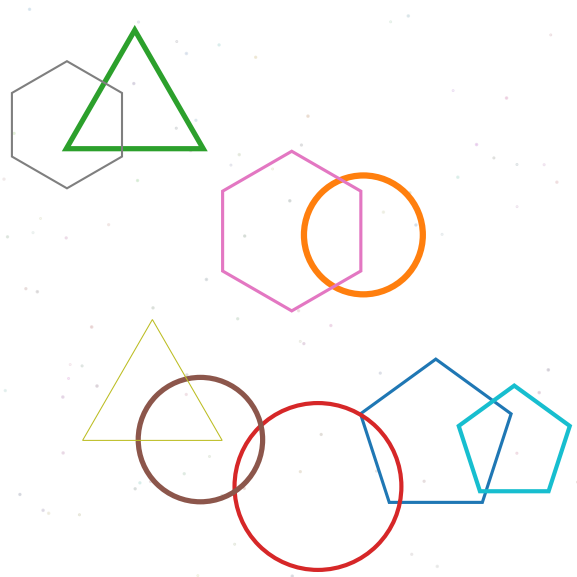[{"shape": "pentagon", "thickness": 1.5, "radius": 0.69, "center": [0.755, 0.24]}, {"shape": "circle", "thickness": 3, "radius": 0.51, "center": [0.629, 0.592]}, {"shape": "triangle", "thickness": 2.5, "radius": 0.68, "center": [0.233, 0.81]}, {"shape": "circle", "thickness": 2, "radius": 0.72, "center": [0.551, 0.157]}, {"shape": "circle", "thickness": 2.5, "radius": 0.54, "center": [0.347, 0.238]}, {"shape": "hexagon", "thickness": 1.5, "radius": 0.69, "center": [0.505, 0.599]}, {"shape": "hexagon", "thickness": 1, "radius": 0.55, "center": [0.116, 0.783]}, {"shape": "triangle", "thickness": 0.5, "radius": 0.7, "center": [0.264, 0.306]}, {"shape": "pentagon", "thickness": 2, "radius": 0.51, "center": [0.89, 0.23]}]